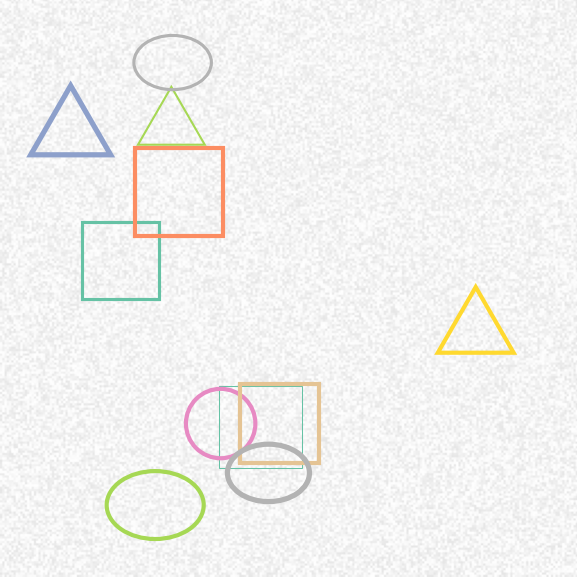[{"shape": "square", "thickness": 0.5, "radius": 0.36, "center": [0.452, 0.26]}, {"shape": "square", "thickness": 1.5, "radius": 0.33, "center": [0.208, 0.549]}, {"shape": "square", "thickness": 2, "radius": 0.38, "center": [0.31, 0.666]}, {"shape": "triangle", "thickness": 2.5, "radius": 0.4, "center": [0.122, 0.771]}, {"shape": "circle", "thickness": 2, "radius": 0.3, "center": [0.382, 0.266]}, {"shape": "oval", "thickness": 2, "radius": 0.42, "center": [0.269, 0.125]}, {"shape": "triangle", "thickness": 1, "radius": 0.33, "center": [0.297, 0.782]}, {"shape": "triangle", "thickness": 2, "radius": 0.38, "center": [0.824, 0.426]}, {"shape": "square", "thickness": 2, "radius": 0.34, "center": [0.484, 0.265]}, {"shape": "oval", "thickness": 1.5, "radius": 0.34, "center": [0.299, 0.891]}, {"shape": "oval", "thickness": 2.5, "radius": 0.36, "center": [0.465, 0.18]}]